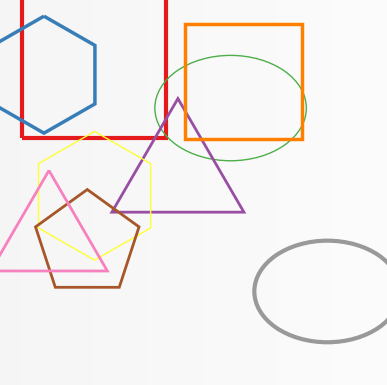[{"shape": "square", "thickness": 3, "radius": 0.93, "center": [0.242, 0.828]}, {"shape": "hexagon", "thickness": 2.5, "radius": 0.76, "center": [0.113, 0.806]}, {"shape": "oval", "thickness": 1, "radius": 0.98, "center": [0.595, 0.719]}, {"shape": "triangle", "thickness": 2, "radius": 0.98, "center": [0.459, 0.547]}, {"shape": "square", "thickness": 2.5, "radius": 0.75, "center": [0.629, 0.788]}, {"shape": "hexagon", "thickness": 1, "radius": 0.84, "center": [0.244, 0.491]}, {"shape": "pentagon", "thickness": 2, "radius": 0.7, "center": [0.225, 0.367]}, {"shape": "triangle", "thickness": 2, "radius": 0.87, "center": [0.126, 0.383]}, {"shape": "oval", "thickness": 3, "radius": 0.94, "center": [0.845, 0.243]}]